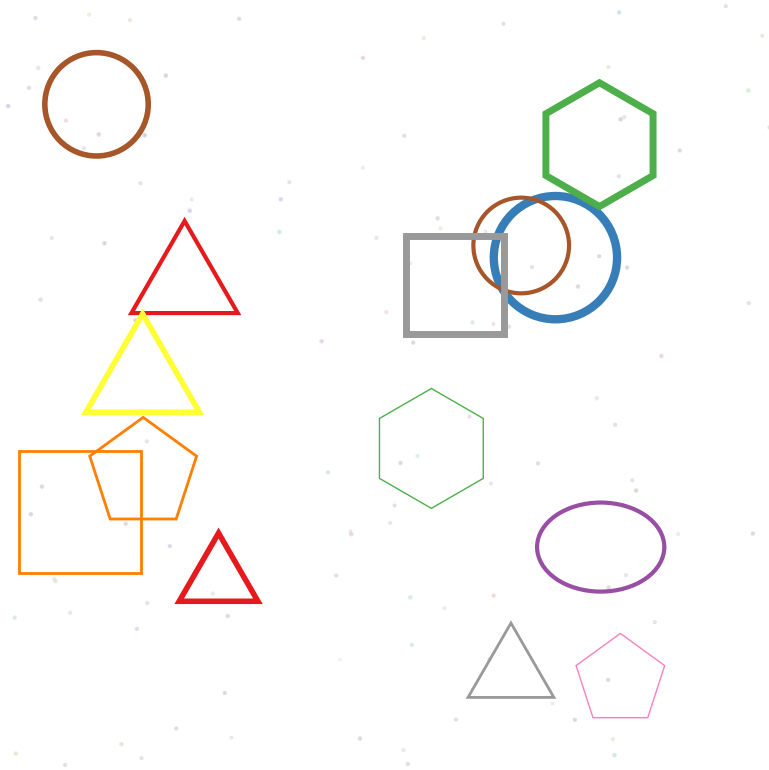[{"shape": "triangle", "thickness": 1.5, "radius": 0.4, "center": [0.24, 0.633]}, {"shape": "triangle", "thickness": 2, "radius": 0.3, "center": [0.284, 0.249]}, {"shape": "circle", "thickness": 3, "radius": 0.4, "center": [0.721, 0.665]}, {"shape": "hexagon", "thickness": 2.5, "radius": 0.4, "center": [0.779, 0.812]}, {"shape": "hexagon", "thickness": 0.5, "radius": 0.39, "center": [0.56, 0.418]}, {"shape": "oval", "thickness": 1.5, "radius": 0.41, "center": [0.78, 0.29]}, {"shape": "square", "thickness": 1, "radius": 0.4, "center": [0.104, 0.335]}, {"shape": "pentagon", "thickness": 1, "radius": 0.36, "center": [0.186, 0.385]}, {"shape": "triangle", "thickness": 2, "radius": 0.43, "center": [0.185, 0.507]}, {"shape": "circle", "thickness": 2, "radius": 0.34, "center": [0.125, 0.865]}, {"shape": "circle", "thickness": 1.5, "radius": 0.31, "center": [0.677, 0.681]}, {"shape": "pentagon", "thickness": 0.5, "radius": 0.3, "center": [0.806, 0.117]}, {"shape": "square", "thickness": 2.5, "radius": 0.32, "center": [0.591, 0.63]}, {"shape": "triangle", "thickness": 1, "radius": 0.32, "center": [0.664, 0.126]}]